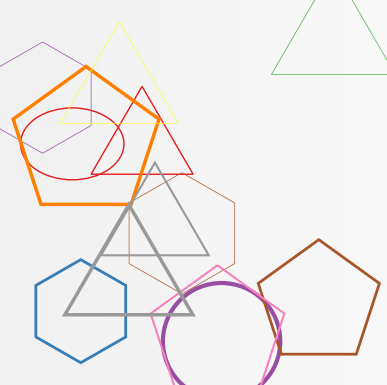[{"shape": "oval", "thickness": 1, "radius": 0.67, "center": [0.186, 0.626]}, {"shape": "triangle", "thickness": 1, "radius": 0.76, "center": [0.367, 0.623]}, {"shape": "hexagon", "thickness": 2, "radius": 0.67, "center": [0.208, 0.192]}, {"shape": "triangle", "thickness": 0.5, "radius": 0.92, "center": [0.86, 0.899]}, {"shape": "circle", "thickness": 3, "radius": 0.76, "center": [0.572, 0.113]}, {"shape": "hexagon", "thickness": 0.5, "radius": 0.72, "center": [0.11, 0.746]}, {"shape": "pentagon", "thickness": 2.5, "radius": 0.99, "center": [0.222, 0.629]}, {"shape": "triangle", "thickness": 0.5, "radius": 0.88, "center": [0.308, 0.767]}, {"shape": "hexagon", "thickness": 0.5, "radius": 0.79, "center": [0.469, 0.394]}, {"shape": "pentagon", "thickness": 2, "radius": 0.82, "center": [0.823, 0.213]}, {"shape": "pentagon", "thickness": 1.5, "radius": 0.91, "center": [0.561, 0.129]}, {"shape": "triangle", "thickness": 2.5, "radius": 0.95, "center": [0.333, 0.278]}, {"shape": "triangle", "thickness": 1.5, "radius": 0.8, "center": [0.4, 0.417]}]